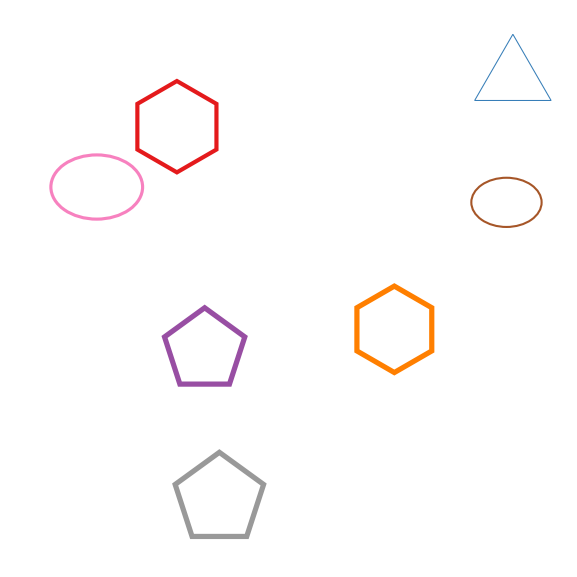[{"shape": "hexagon", "thickness": 2, "radius": 0.4, "center": [0.306, 0.78]}, {"shape": "triangle", "thickness": 0.5, "radius": 0.38, "center": [0.888, 0.863]}, {"shape": "pentagon", "thickness": 2.5, "radius": 0.37, "center": [0.354, 0.393]}, {"shape": "hexagon", "thickness": 2.5, "radius": 0.37, "center": [0.683, 0.429]}, {"shape": "oval", "thickness": 1, "radius": 0.3, "center": [0.877, 0.649]}, {"shape": "oval", "thickness": 1.5, "radius": 0.4, "center": [0.168, 0.675]}, {"shape": "pentagon", "thickness": 2.5, "radius": 0.4, "center": [0.38, 0.135]}]